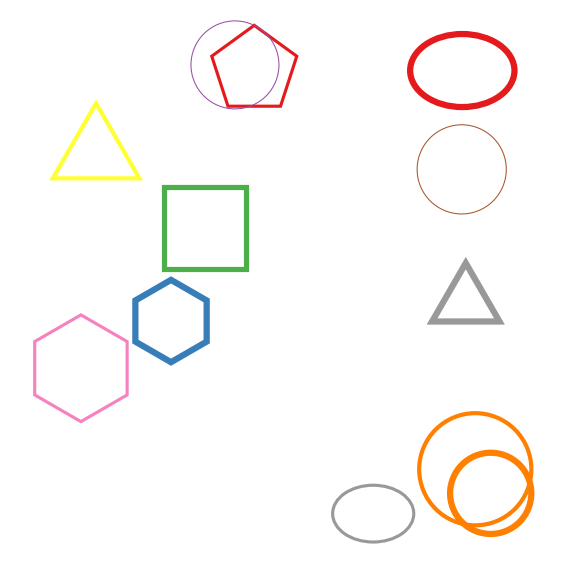[{"shape": "oval", "thickness": 3, "radius": 0.45, "center": [0.801, 0.877]}, {"shape": "pentagon", "thickness": 1.5, "radius": 0.39, "center": [0.44, 0.878]}, {"shape": "hexagon", "thickness": 3, "radius": 0.36, "center": [0.296, 0.443]}, {"shape": "square", "thickness": 2.5, "radius": 0.36, "center": [0.355, 0.605]}, {"shape": "circle", "thickness": 0.5, "radius": 0.38, "center": [0.407, 0.887]}, {"shape": "circle", "thickness": 2, "radius": 0.49, "center": [0.823, 0.187]}, {"shape": "circle", "thickness": 3, "radius": 0.35, "center": [0.85, 0.145]}, {"shape": "triangle", "thickness": 2, "radius": 0.43, "center": [0.166, 0.734]}, {"shape": "circle", "thickness": 0.5, "radius": 0.39, "center": [0.799, 0.706]}, {"shape": "hexagon", "thickness": 1.5, "radius": 0.46, "center": [0.14, 0.361]}, {"shape": "triangle", "thickness": 3, "radius": 0.34, "center": [0.807, 0.476]}, {"shape": "oval", "thickness": 1.5, "radius": 0.35, "center": [0.646, 0.11]}]